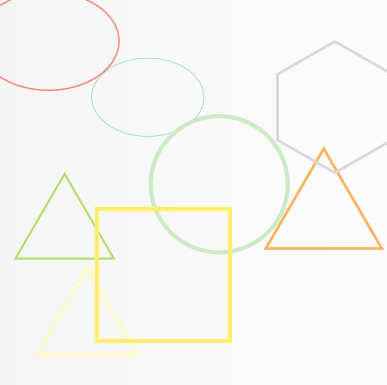[{"shape": "oval", "thickness": 0.5, "radius": 0.72, "center": [0.381, 0.747]}, {"shape": "triangle", "thickness": 1.5, "radius": 0.74, "center": [0.225, 0.155]}, {"shape": "oval", "thickness": 1, "radius": 0.91, "center": [0.125, 0.893]}, {"shape": "triangle", "thickness": 2, "radius": 0.86, "center": [0.835, 0.441]}, {"shape": "triangle", "thickness": 1.5, "radius": 0.73, "center": [0.167, 0.402]}, {"shape": "hexagon", "thickness": 2, "radius": 0.85, "center": [0.864, 0.722]}, {"shape": "circle", "thickness": 3, "radius": 0.88, "center": [0.566, 0.521]}, {"shape": "square", "thickness": 3, "radius": 0.86, "center": [0.421, 0.285]}]